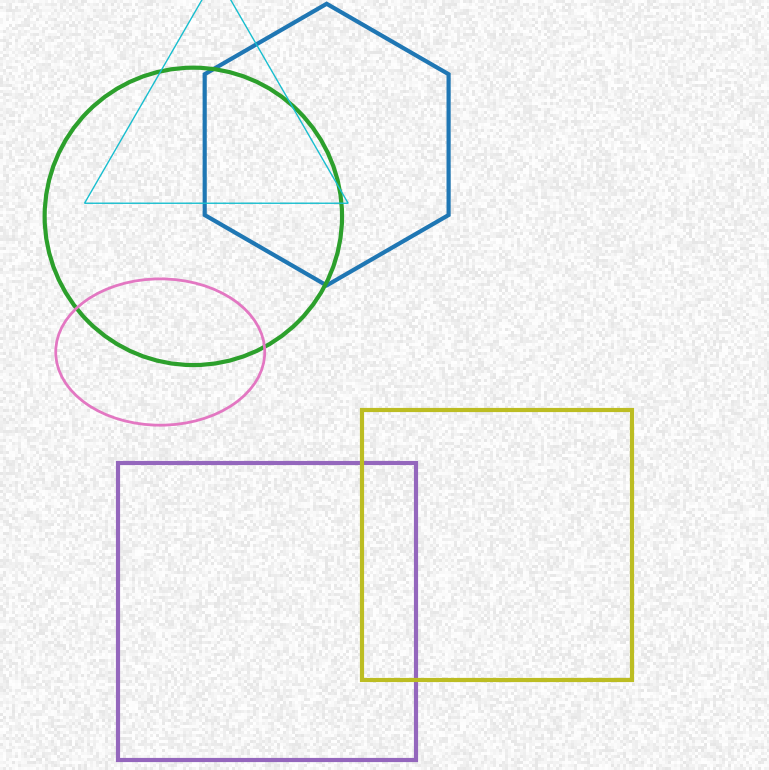[{"shape": "hexagon", "thickness": 1.5, "radius": 0.91, "center": [0.424, 0.812]}, {"shape": "circle", "thickness": 1.5, "radius": 0.97, "center": [0.251, 0.719]}, {"shape": "square", "thickness": 1.5, "radius": 0.97, "center": [0.347, 0.206]}, {"shape": "oval", "thickness": 1, "radius": 0.68, "center": [0.208, 0.543]}, {"shape": "square", "thickness": 1.5, "radius": 0.88, "center": [0.646, 0.292]}, {"shape": "triangle", "thickness": 0.5, "radius": 0.99, "center": [0.281, 0.835]}]